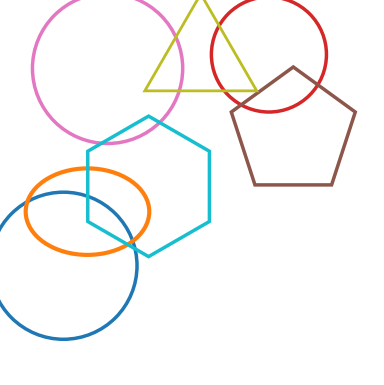[{"shape": "circle", "thickness": 2.5, "radius": 0.96, "center": [0.165, 0.31]}, {"shape": "oval", "thickness": 3, "radius": 0.8, "center": [0.227, 0.45]}, {"shape": "circle", "thickness": 2.5, "radius": 0.75, "center": [0.698, 0.858]}, {"shape": "pentagon", "thickness": 2.5, "radius": 0.85, "center": [0.762, 0.657]}, {"shape": "circle", "thickness": 2.5, "radius": 0.98, "center": [0.279, 0.822]}, {"shape": "triangle", "thickness": 2, "radius": 0.84, "center": [0.521, 0.848]}, {"shape": "hexagon", "thickness": 2.5, "radius": 0.91, "center": [0.386, 0.516]}]